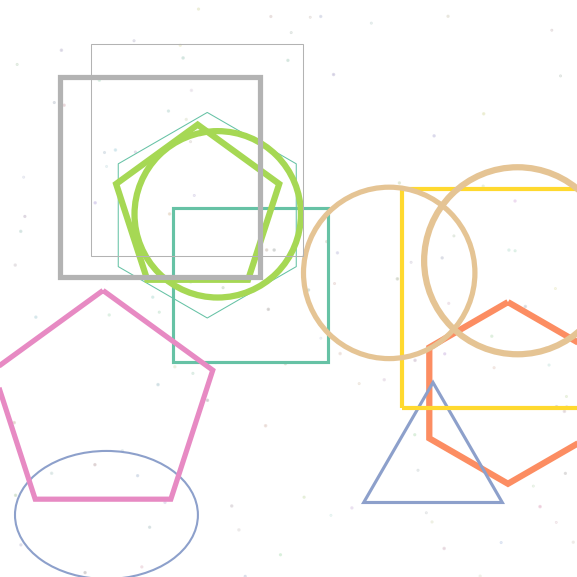[{"shape": "hexagon", "thickness": 0.5, "radius": 0.89, "center": [0.359, 0.626]}, {"shape": "square", "thickness": 1.5, "radius": 0.67, "center": [0.434, 0.506]}, {"shape": "hexagon", "thickness": 3, "radius": 0.79, "center": [0.88, 0.319]}, {"shape": "oval", "thickness": 1, "radius": 0.79, "center": [0.184, 0.107]}, {"shape": "triangle", "thickness": 1.5, "radius": 0.69, "center": [0.75, 0.198]}, {"shape": "pentagon", "thickness": 2.5, "radius": 1.0, "center": [0.178, 0.296]}, {"shape": "pentagon", "thickness": 3, "radius": 0.74, "center": [0.342, 0.635]}, {"shape": "circle", "thickness": 3, "radius": 0.72, "center": [0.377, 0.628]}, {"shape": "square", "thickness": 2, "radius": 0.95, "center": [0.887, 0.482]}, {"shape": "circle", "thickness": 3, "radius": 0.81, "center": [0.896, 0.548]}, {"shape": "circle", "thickness": 2.5, "radius": 0.74, "center": [0.674, 0.527]}, {"shape": "square", "thickness": 0.5, "radius": 0.92, "center": [0.341, 0.739]}, {"shape": "square", "thickness": 2.5, "radius": 0.86, "center": [0.277, 0.692]}]